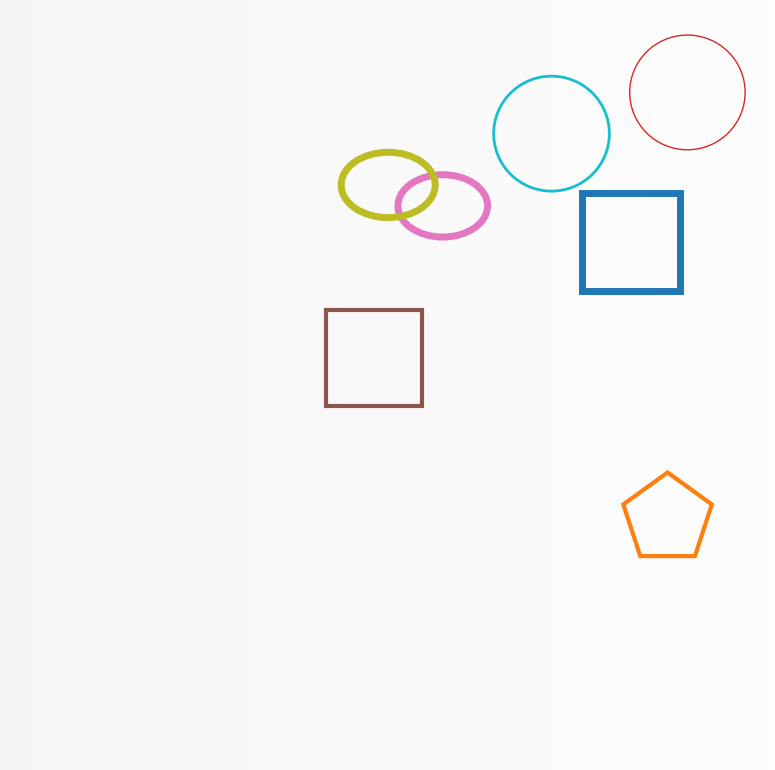[{"shape": "square", "thickness": 2.5, "radius": 0.32, "center": [0.814, 0.686]}, {"shape": "pentagon", "thickness": 1.5, "radius": 0.3, "center": [0.861, 0.326]}, {"shape": "circle", "thickness": 0.5, "radius": 0.37, "center": [0.887, 0.88]}, {"shape": "square", "thickness": 1.5, "radius": 0.31, "center": [0.482, 0.535]}, {"shape": "oval", "thickness": 2.5, "radius": 0.29, "center": [0.571, 0.733]}, {"shape": "oval", "thickness": 2.5, "radius": 0.3, "center": [0.501, 0.76]}, {"shape": "circle", "thickness": 1, "radius": 0.37, "center": [0.712, 0.826]}]